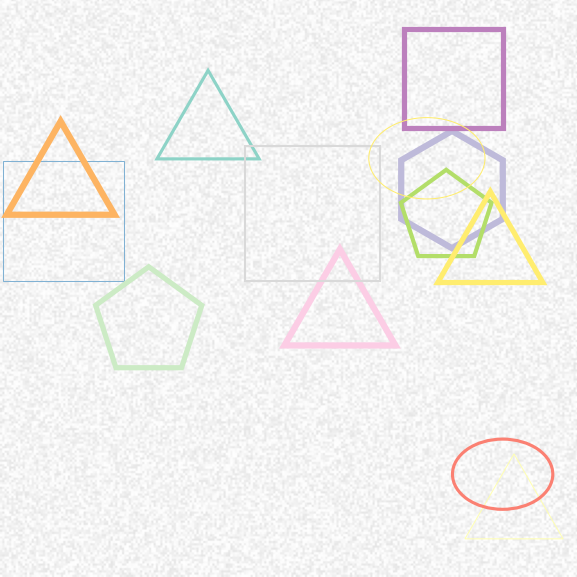[{"shape": "triangle", "thickness": 1.5, "radius": 0.51, "center": [0.36, 0.775]}, {"shape": "triangle", "thickness": 0.5, "radius": 0.49, "center": [0.89, 0.115]}, {"shape": "hexagon", "thickness": 3, "radius": 0.51, "center": [0.783, 0.671]}, {"shape": "oval", "thickness": 1.5, "radius": 0.43, "center": [0.87, 0.178]}, {"shape": "square", "thickness": 0.5, "radius": 0.52, "center": [0.11, 0.616]}, {"shape": "triangle", "thickness": 3, "radius": 0.54, "center": [0.105, 0.681]}, {"shape": "pentagon", "thickness": 2, "radius": 0.41, "center": [0.773, 0.623]}, {"shape": "triangle", "thickness": 3, "radius": 0.56, "center": [0.589, 0.456]}, {"shape": "square", "thickness": 1, "radius": 0.58, "center": [0.542, 0.629]}, {"shape": "square", "thickness": 2.5, "radius": 0.43, "center": [0.786, 0.863]}, {"shape": "pentagon", "thickness": 2.5, "radius": 0.48, "center": [0.258, 0.441]}, {"shape": "oval", "thickness": 0.5, "radius": 0.5, "center": [0.739, 0.725]}, {"shape": "triangle", "thickness": 2.5, "radius": 0.53, "center": [0.849, 0.562]}]